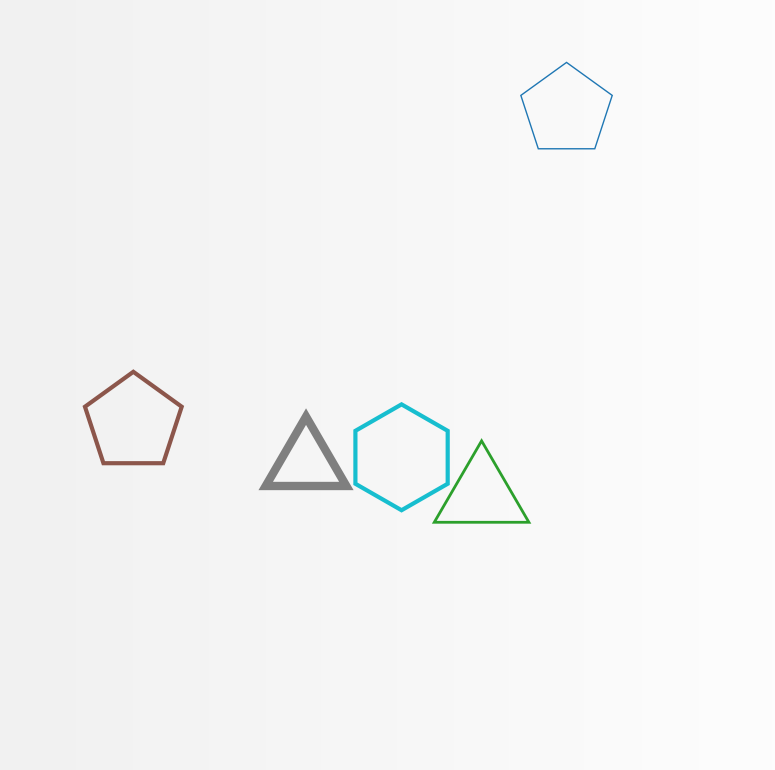[{"shape": "pentagon", "thickness": 0.5, "radius": 0.31, "center": [0.731, 0.857]}, {"shape": "triangle", "thickness": 1, "radius": 0.35, "center": [0.621, 0.357]}, {"shape": "pentagon", "thickness": 1.5, "radius": 0.33, "center": [0.172, 0.452]}, {"shape": "triangle", "thickness": 3, "radius": 0.3, "center": [0.395, 0.399]}, {"shape": "hexagon", "thickness": 1.5, "radius": 0.34, "center": [0.518, 0.406]}]